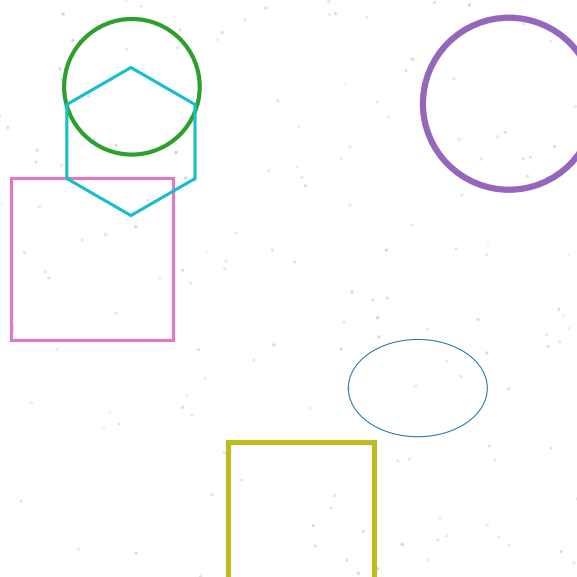[{"shape": "oval", "thickness": 0.5, "radius": 0.6, "center": [0.724, 0.327]}, {"shape": "circle", "thickness": 2, "radius": 0.59, "center": [0.228, 0.849]}, {"shape": "circle", "thickness": 3, "radius": 0.74, "center": [0.881, 0.82]}, {"shape": "square", "thickness": 1.5, "radius": 0.7, "center": [0.159, 0.551]}, {"shape": "square", "thickness": 2.5, "radius": 0.63, "center": [0.521, 0.107]}, {"shape": "hexagon", "thickness": 1.5, "radius": 0.64, "center": [0.227, 0.754]}]